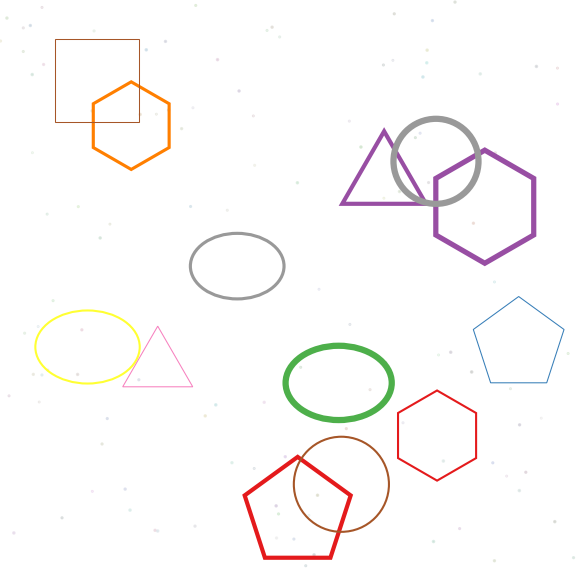[{"shape": "hexagon", "thickness": 1, "radius": 0.39, "center": [0.757, 0.245]}, {"shape": "pentagon", "thickness": 2, "radius": 0.48, "center": [0.515, 0.111]}, {"shape": "pentagon", "thickness": 0.5, "radius": 0.41, "center": [0.898, 0.403]}, {"shape": "oval", "thickness": 3, "radius": 0.46, "center": [0.586, 0.336]}, {"shape": "triangle", "thickness": 2, "radius": 0.42, "center": [0.665, 0.688]}, {"shape": "hexagon", "thickness": 2.5, "radius": 0.49, "center": [0.839, 0.641]}, {"shape": "hexagon", "thickness": 1.5, "radius": 0.38, "center": [0.227, 0.782]}, {"shape": "oval", "thickness": 1, "radius": 0.45, "center": [0.152, 0.398]}, {"shape": "circle", "thickness": 1, "radius": 0.41, "center": [0.591, 0.161]}, {"shape": "square", "thickness": 0.5, "radius": 0.36, "center": [0.168, 0.86]}, {"shape": "triangle", "thickness": 0.5, "radius": 0.35, "center": [0.273, 0.364]}, {"shape": "circle", "thickness": 3, "radius": 0.37, "center": [0.755, 0.72]}, {"shape": "oval", "thickness": 1.5, "radius": 0.41, "center": [0.411, 0.538]}]